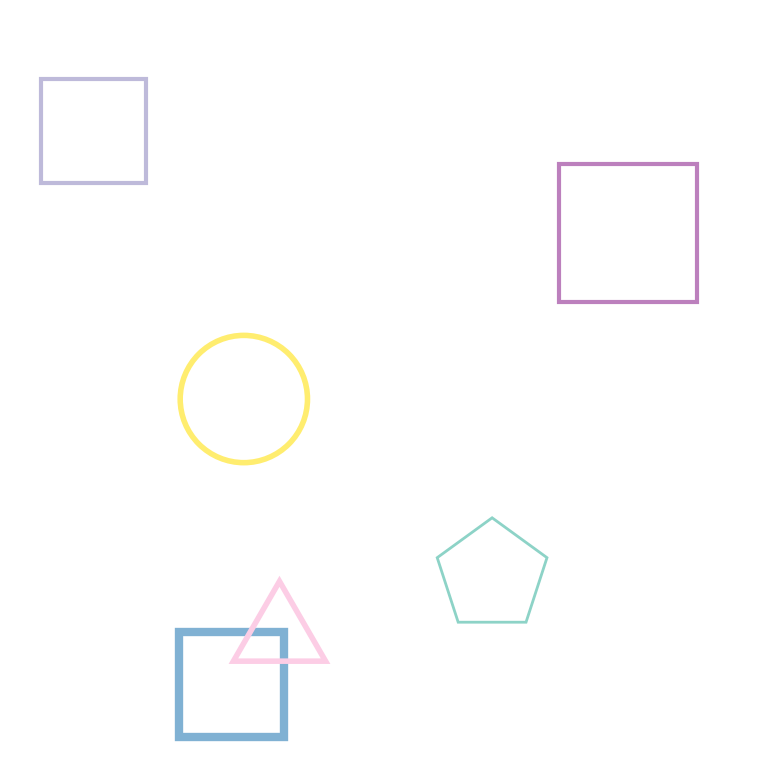[{"shape": "pentagon", "thickness": 1, "radius": 0.37, "center": [0.639, 0.253]}, {"shape": "square", "thickness": 1.5, "radius": 0.34, "center": [0.122, 0.83]}, {"shape": "square", "thickness": 3, "radius": 0.34, "center": [0.3, 0.111]}, {"shape": "triangle", "thickness": 2, "radius": 0.35, "center": [0.363, 0.176]}, {"shape": "square", "thickness": 1.5, "radius": 0.45, "center": [0.816, 0.697]}, {"shape": "circle", "thickness": 2, "radius": 0.41, "center": [0.317, 0.482]}]